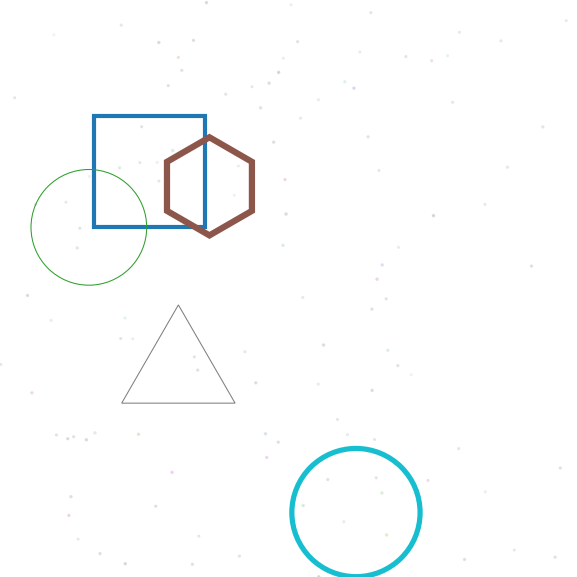[{"shape": "square", "thickness": 2, "radius": 0.48, "center": [0.259, 0.702]}, {"shape": "circle", "thickness": 0.5, "radius": 0.5, "center": [0.154, 0.605]}, {"shape": "hexagon", "thickness": 3, "radius": 0.42, "center": [0.363, 0.676]}, {"shape": "triangle", "thickness": 0.5, "radius": 0.57, "center": [0.309, 0.358]}, {"shape": "circle", "thickness": 2.5, "radius": 0.56, "center": [0.616, 0.112]}]